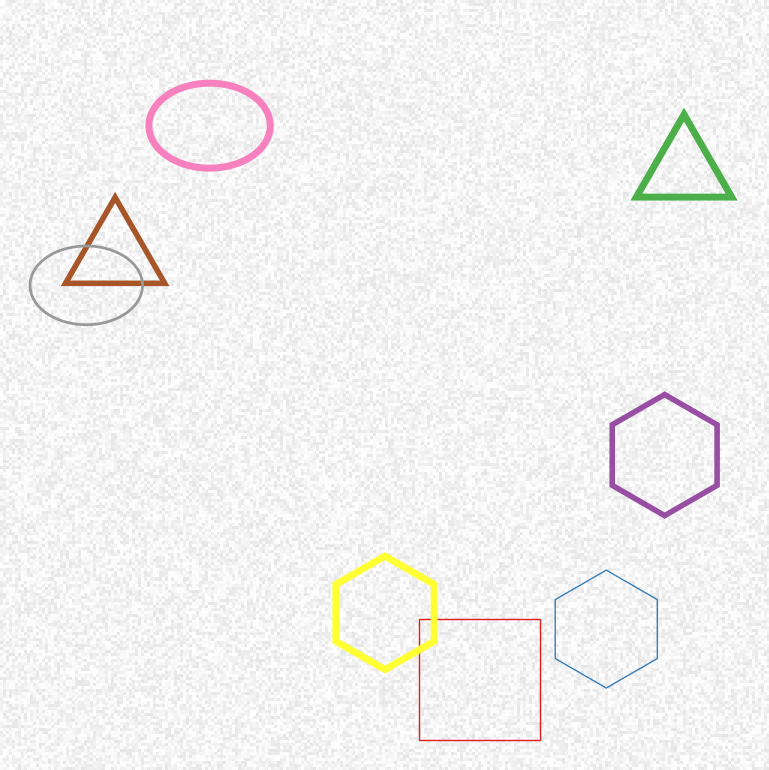[{"shape": "square", "thickness": 0.5, "radius": 0.39, "center": [0.622, 0.117]}, {"shape": "hexagon", "thickness": 0.5, "radius": 0.38, "center": [0.787, 0.183]}, {"shape": "triangle", "thickness": 2.5, "radius": 0.36, "center": [0.888, 0.78]}, {"shape": "hexagon", "thickness": 2, "radius": 0.39, "center": [0.863, 0.409]}, {"shape": "hexagon", "thickness": 2.5, "radius": 0.37, "center": [0.5, 0.204]}, {"shape": "triangle", "thickness": 2, "radius": 0.37, "center": [0.15, 0.669]}, {"shape": "oval", "thickness": 2.5, "radius": 0.39, "center": [0.272, 0.837]}, {"shape": "oval", "thickness": 1, "radius": 0.37, "center": [0.112, 0.629]}]